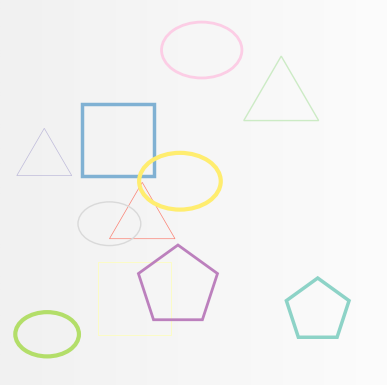[{"shape": "pentagon", "thickness": 2.5, "radius": 0.43, "center": [0.82, 0.193]}, {"shape": "square", "thickness": 0.5, "radius": 0.47, "center": [0.348, 0.226]}, {"shape": "triangle", "thickness": 0.5, "radius": 0.41, "center": [0.114, 0.585]}, {"shape": "triangle", "thickness": 0.5, "radius": 0.49, "center": [0.367, 0.429]}, {"shape": "square", "thickness": 2.5, "radius": 0.46, "center": [0.304, 0.636]}, {"shape": "oval", "thickness": 3, "radius": 0.41, "center": [0.122, 0.132]}, {"shape": "oval", "thickness": 2, "radius": 0.52, "center": [0.521, 0.87]}, {"shape": "oval", "thickness": 1, "radius": 0.41, "center": [0.282, 0.419]}, {"shape": "pentagon", "thickness": 2, "radius": 0.54, "center": [0.459, 0.256]}, {"shape": "triangle", "thickness": 1, "radius": 0.56, "center": [0.726, 0.743]}, {"shape": "oval", "thickness": 3, "radius": 0.53, "center": [0.464, 0.529]}]